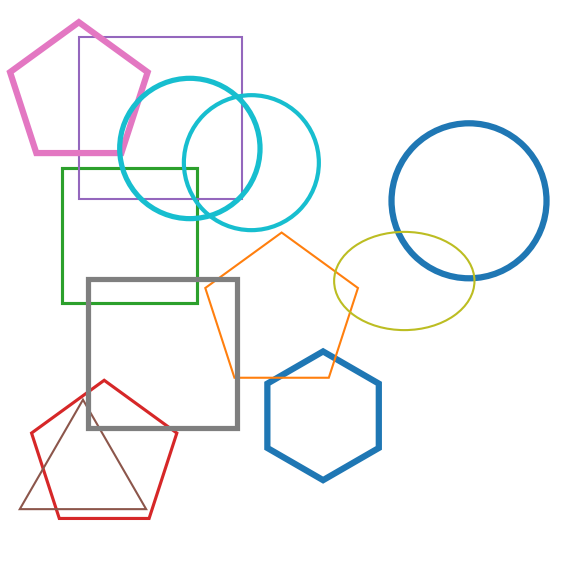[{"shape": "hexagon", "thickness": 3, "radius": 0.56, "center": [0.559, 0.279]}, {"shape": "circle", "thickness": 3, "radius": 0.67, "center": [0.812, 0.651]}, {"shape": "pentagon", "thickness": 1, "radius": 0.69, "center": [0.488, 0.457]}, {"shape": "square", "thickness": 1.5, "radius": 0.58, "center": [0.223, 0.591]}, {"shape": "pentagon", "thickness": 1.5, "radius": 0.66, "center": [0.18, 0.208]}, {"shape": "square", "thickness": 1, "radius": 0.7, "center": [0.278, 0.795]}, {"shape": "triangle", "thickness": 1, "radius": 0.63, "center": [0.144, 0.181]}, {"shape": "pentagon", "thickness": 3, "radius": 0.63, "center": [0.137, 0.835]}, {"shape": "square", "thickness": 2.5, "radius": 0.65, "center": [0.282, 0.387]}, {"shape": "oval", "thickness": 1, "radius": 0.61, "center": [0.7, 0.513]}, {"shape": "circle", "thickness": 2, "radius": 0.58, "center": [0.435, 0.717]}, {"shape": "circle", "thickness": 2.5, "radius": 0.61, "center": [0.329, 0.742]}]